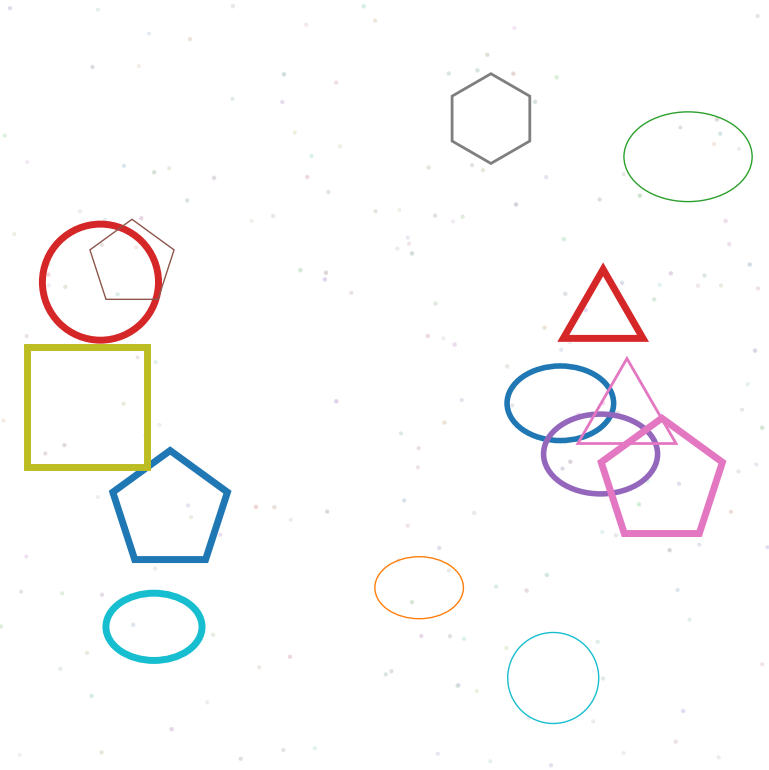[{"shape": "oval", "thickness": 2, "radius": 0.35, "center": [0.728, 0.476]}, {"shape": "pentagon", "thickness": 2.5, "radius": 0.39, "center": [0.221, 0.337]}, {"shape": "oval", "thickness": 0.5, "radius": 0.29, "center": [0.544, 0.237]}, {"shape": "oval", "thickness": 0.5, "radius": 0.42, "center": [0.894, 0.796]}, {"shape": "circle", "thickness": 2.5, "radius": 0.38, "center": [0.13, 0.634]}, {"shape": "triangle", "thickness": 2.5, "radius": 0.3, "center": [0.783, 0.59]}, {"shape": "oval", "thickness": 2, "radius": 0.37, "center": [0.78, 0.41]}, {"shape": "pentagon", "thickness": 0.5, "radius": 0.29, "center": [0.171, 0.658]}, {"shape": "triangle", "thickness": 1, "radius": 0.37, "center": [0.814, 0.461]}, {"shape": "pentagon", "thickness": 2.5, "radius": 0.41, "center": [0.859, 0.374]}, {"shape": "hexagon", "thickness": 1, "radius": 0.29, "center": [0.638, 0.846]}, {"shape": "square", "thickness": 2.5, "radius": 0.39, "center": [0.113, 0.471]}, {"shape": "circle", "thickness": 0.5, "radius": 0.3, "center": [0.718, 0.119]}, {"shape": "oval", "thickness": 2.5, "radius": 0.31, "center": [0.2, 0.186]}]